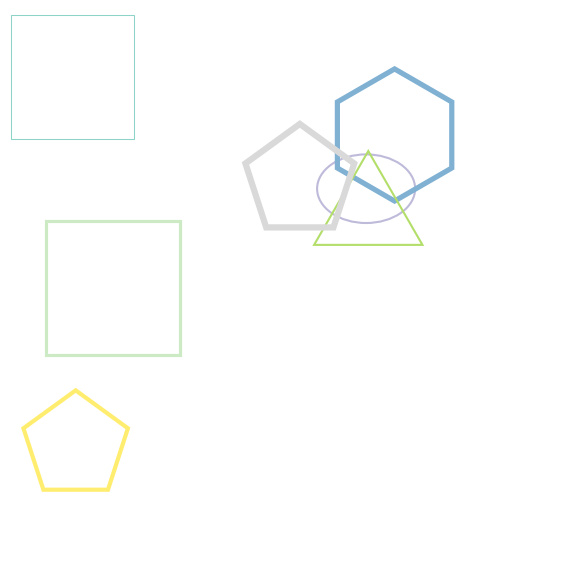[{"shape": "square", "thickness": 0.5, "radius": 0.53, "center": [0.126, 0.866]}, {"shape": "oval", "thickness": 1, "radius": 0.42, "center": [0.634, 0.672]}, {"shape": "hexagon", "thickness": 2.5, "radius": 0.57, "center": [0.683, 0.765]}, {"shape": "triangle", "thickness": 1, "radius": 0.54, "center": [0.638, 0.629]}, {"shape": "pentagon", "thickness": 3, "radius": 0.5, "center": [0.519, 0.685]}, {"shape": "square", "thickness": 1.5, "radius": 0.58, "center": [0.195, 0.5]}, {"shape": "pentagon", "thickness": 2, "radius": 0.48, "center": [0.131, 0.228]}]